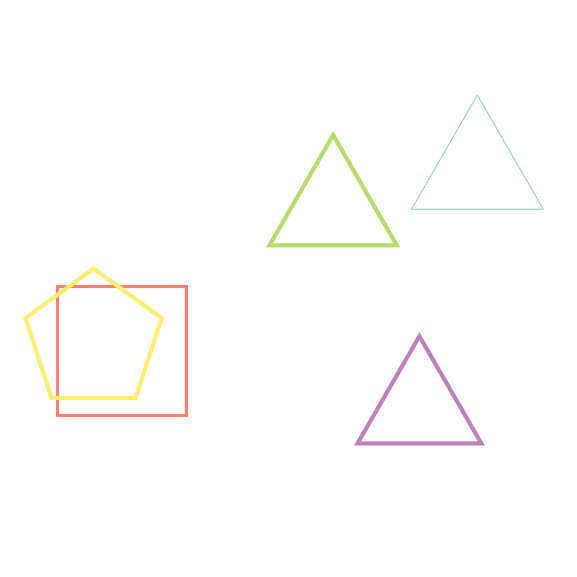[{"shape": "triangle", "thickness": 0.5, "radius": 0.66, "center": [0.827, 0.703]}, {"shape": "square", "thickness": 1.5, "radius": 0.56, "center": [0.211, 0.392]}, {"shape": "triangle", "thickness": 2, "radius": 0.64, "center": [0.577, 0.638]}, {"shape": "triangle", "thickness": 2, "radius": 0.62, "center": [0.726, 0.293]}, {"shape": "pentagon", "thickness": 2, "radius": 0.62, "center": [0.162, 0.41]}]